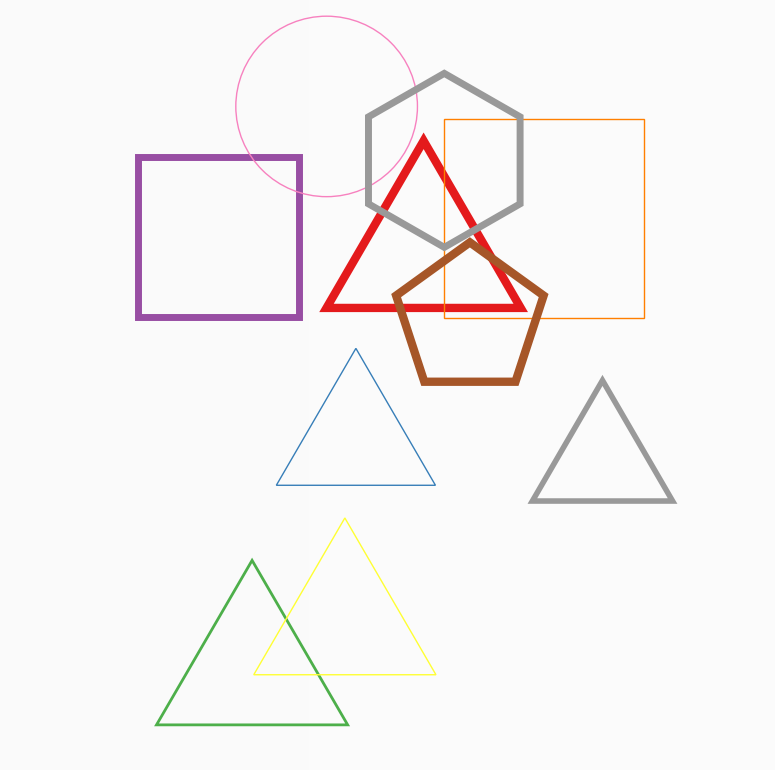[{"shape": "triangle", "thickness": 3, "radius": 0.72, "center": [0.547, 0.672]}, {"shape": "triangle", "thickness": 0.5, "radius": 0.59, "center": [0.459, 0.429]}, {"shape": "triangle", "thickness": 1, "radius": 0.71, "center": [0.325, 0.13]}, {"shape": "square", "thickness": 2.5, "radius": 0.52, "center": [0.282, 0.692]}, {"shape": "square", "thickness": 0.5, "radius": 0.64, "center": [0.702, 0.716]}, {"shape": "triangle", "thickness": 0.5, "radius": 0.68, "center": [0.445, 0.192]}, {"shape": "pentagon", "thickness": 3, "radius": 0.5, "center": [0.606, 0.585]}, {"shape": "circle", "thickness": 0.5, "radius": 0.59, "center": [0.421, 0.862]}, {"shape": "triangle", "thickness": 2, "radius": 0.52, "center": [0.777, 0.402]}, {"shape": "hexagon", "thickness": 2.5, "radius": 0.56, "center": [0.573, 0.792]}]